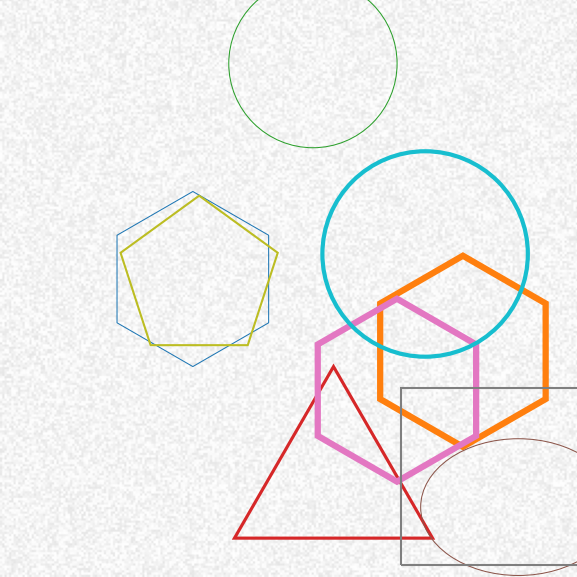[{"shape": "hexagon", "thickness": 0.5, "radius": 0.76, "center": [0.334, 0.516]}, {"shape": "hexagon", "thickness": 3, "radius": 0.83, "center": [0.802, 0.391]}, {"shape": "circle", "thickness": 0.5, "radius": 0.73, "center": [0.542, 0.889]}, {"shape": "triangle", "thickness": 1.5, "radius": 0.99, "center": [0.578, 0.166]}, {"shape": "oval", "thickness": 0.5, "radius": 0.85, "center": [0.898, 0.121]}, {"shape": "hexagon", "thickness": 3, "radius": 0.79, "center": [0.687, 0.324]}, {"shape": "square", "thickness": 1, "radius": 0.77, "center": [0.848, 0.174]}, {"shape": "pentagon", "thickness": 1, "radius": 0.72, "center": [0.345, 0.517]}, {"shape": "circle", "thickness": 2, "radius": 0.89, "center": [0.736, 0.559]}]